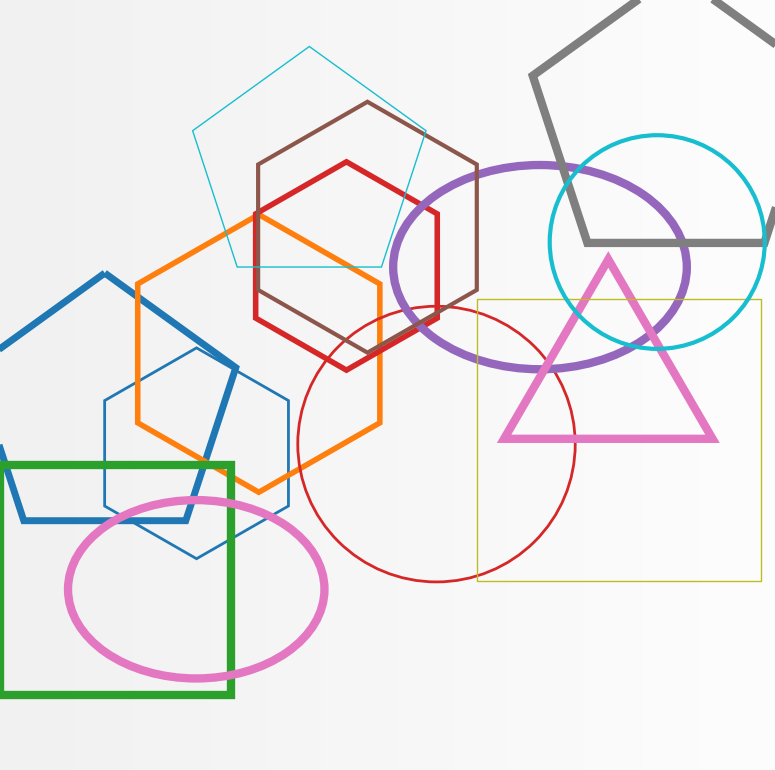[{"shape": "pentagon", "thickness": 2.5, "radius": 0.89, "center": [0.135, 0.468]}, {"shape": "hexagon", "thickness": 1, "radius": 0.68, "center": [0.254, 0.411]}, {"shape": "hexagon", "thickness": 2, "radius": 0.9, "center": [0.334, 0.541]}, {"shape": "square", "thickness": 3, "radius": 0.75, "center": [0.149, 0.246]}, {"shape": "circle", "thickness": 1, "radius": 0.9, "center": [0.563, 0.423]}, {"shape": "hexagon", "thickness": 2, "radius": 0.68, "center": [0.447, 0.655]}, {"shape": "oval", "thickness": 3, "radius": 0.95, "center": [0.697, 0.653]}, {"shape": "hexagon", "thickness": 1.5, "radius": 0.81, "center": [0.474, 0.705]}, {"shape": "oval", "thickness": 3, "radius": 0.83, "center": [0.253, 0.235]}, {"shape": "triangle", "thickness": 3, "radius": 0.78, "center": [0.785, 0.508]}, {"shape": "pentagon", "thickness": 3, "radius": 0.97, "center": [0.872, 0.842]}, {"shape": "square", "thickness": 0.5, "radius": 0.92, "center": [0.798, 0.429]}, {"shape": "circle", "thickness": 1.5, "radius": 0.69, "center": [0.848, 0.686]}, {"shape": "pentagon", "thickness": 0.5, "radius": 0.79, "center": [0.399, 0.781]}]